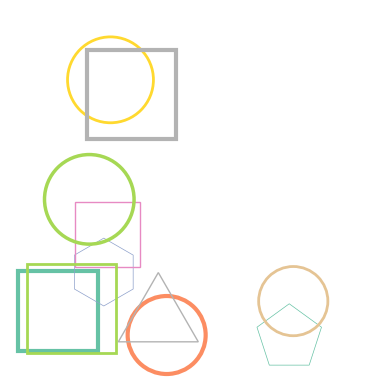[{"shape": "pentagon", "thickness": 0.5, "radius": 0.44, "center": [0.751, 0.123]}, {"shape": "square", "thickness": 3, "radius": 0.52, "center": [0.15, 0.192]}, {"shape": "circle", "thickness": 3, "radius": 0.51, "center": [0.433, 0.13]}, {"shape": "hexagon", "thickness": 0.5, "radius": 0.44, "center": [0.27, 0.293]}, {"shape": "square", "thickness": 1, "radius": 0.42, "center": [0.28, 0.391]}, {"shape": "square", "thickness": 2, "radius": 0.58, "center": [0.185, 0.199]}, {"shape": "circle", "thickness": 2.5, "radius": 0.58, "center": [0.232, 0.482]}, {"shape": "circle", "thickness": 2, "radius": 0.56, "center": [0.287, 0.793]}, {"shape": "circle", "thickness": 2, "radius": 0.45, "center": [0.762, 0.218]}, {"shape": "square", "thickness": 3, "radius": 0.58, "center": [0.342, 0.755]}, {"shape": "triangle", "thickness": 1, "radius": 0.6, "center": [0.411, 0.172]}]